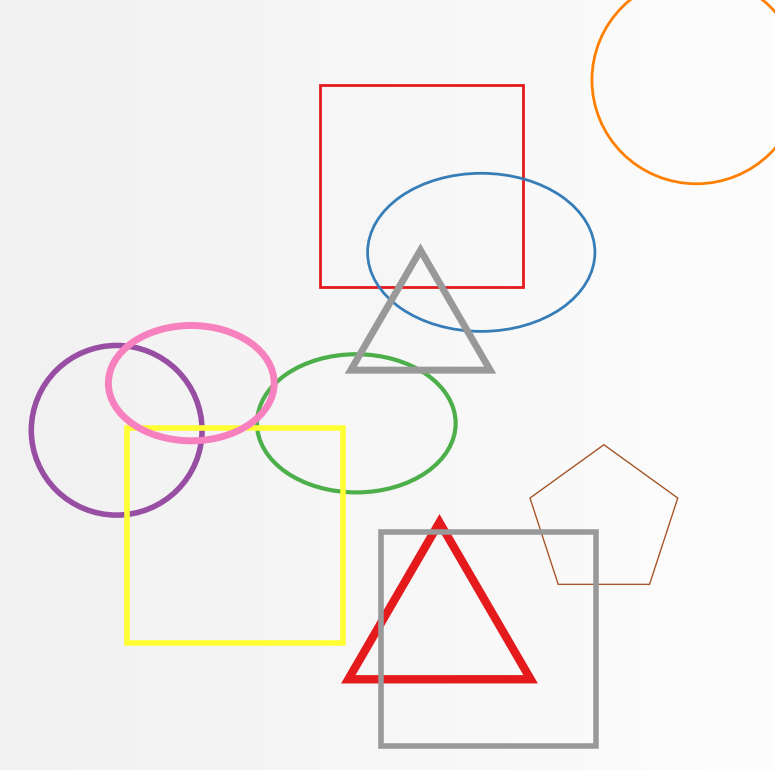[{"shape": "square", "thickness": 1, "radius": 0.65, "center": [0.544, 0.758]}, {"shape": "triangle", "thickness": 3, "radius": 0.68, "center": [0.567, 0.186]}, {"shape": "oval", "thickness": 1, "radius": 0.73, "center": [0.621, 0.672]}, {"shape": "oval", "thickness": 1.5, "radius": 0.64, "center": [0.46, 0.45]}, {"shape": "circle", "thickness": 2, "radius": 0.55, "center": [0.151, 0.441]}, {"shape": "circle", "thickness": 1, "radius": 0.67, "center": [0.899, 0.896]}, {"shape": "square", "thickness": 2, "radius": 0.7, "center": [0.303, 0.304]}, {"shape": "pentagon", "thickness": 0.5, "radius": 0.5, "center": [0.779, 0.322]}, {"shape": "oval", "thickness": 2.5, "radius": 0.53, "center": [0.247, 0.502]}, {"shape": "triangle", "thickness": 2.5, "radius": 0.52, "center": [0.543, 0.571]}, {"shape": "square", "thickness": 2, "radius": 0.69, "center": [0.63, 0.171]}]